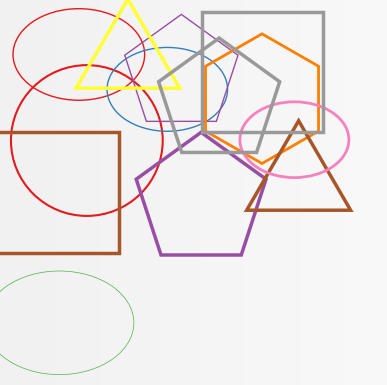[{"shape": "circle", "thickness": 1.5, "radius": 0.98, "center": [0.224, 0.635]}, {"shape": "oval", "thickness": 1, "radius": 0.85, "center": [0.203, 0.859]}, {"shape": "oval", "thickness": 1, "radius": 0.78, "center": [0.432, 0.768]}, {"shape": "oval", "thickness": 0.5, "radius": 0.96, "center": [0.153, 0.162]}, {"shape": "pentagon", "thickness": 2.5, "radius": 0.88, "center": [0.519, 0.48]}, {"shape": "pentagon", "thickness": 1, "radius": 0.77, "center": [0.468, 0.809]}, {"shape": "hexagon", "thickness": 2, "radius": 0.84, "center": [0.676, 0.744]}, {"shape": "triangle", "thickness": 2.5, "radius": 0.77, "center": [0.33, 0.848]}, {"shape": "square", "thickness": 2.5, "radius": 0.79, "center": [0.149, 0.501]}, {"shape": "triangle", "thickness": 2.5, "radius": 0.77, "center": [0.771, 0.531]}, {"shape": "oval", "thickness": 2, "radius": 0.7, "center": [0.76, 0.637]}, {"shape": "square", "thickness": 2.5, "radius": 0.78, "center": [0.677, 0.814]}, {"shape": "pentagon", "thickness": 2.5, "radius": 0.82, "center": [0.566, 0.737]}]